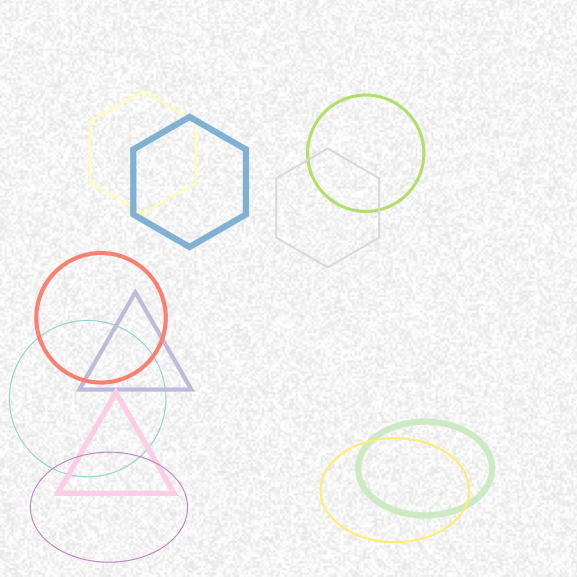[{"shape": "circle", "thickness": 0.5, "radius": 0.68, "center": [0.152, 0.309]}, {"shape": "hexagon", "thickness": 1, "radius": 0.53, "center": [0.248, 0.736]}, {"shape": "triangle", "thickness": 2, "radius": 0.56, "center": [0.234, 0.381]}, {"shape": "circle", "thickness": 2, "radius": 0.56, "center": [0.175, 0.449]}, {"shape": "hexagon", "thickness": 3, "radius": 0.56, "center": [0.328, 0.684]}, {"shape": "circle", "thickness": 1.5, "radius": 0.5, "center": [0.633, 0.734]}, {"shape": "triangle", "thickness": 2.5, "radius": 0.58, "center": [0.201, 0.203]}, {"shape": "hexagon", "thickness": 1, "radius": 0.51, "center": [0.567, 0.639]}, {"shape": "oval", "thickness": 0.5, "radius": 0.68, "center": [0.189, 0.121]}, {"shape": "oval", "thickness": 3, "radius": 0.58, "center": [0.736, 0.188]}, {"shape": "oval", "thickness": 1, "radius": 0.64, "center": [0.684, 0.15]}]